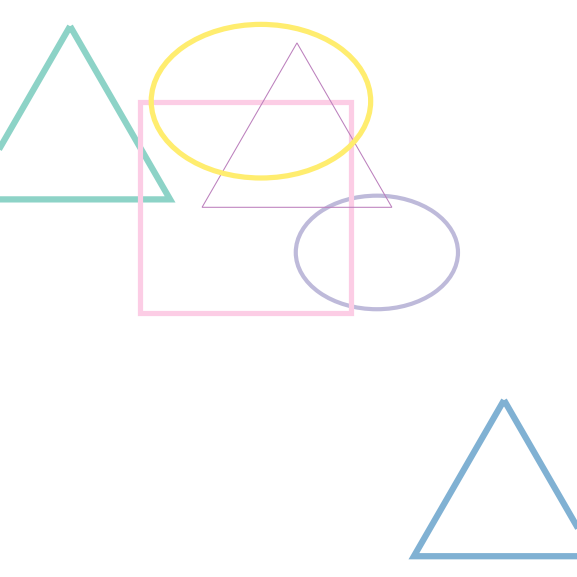[{"shape": "triangle", "thickness": 3, "radius": 1.0, "center": [0.121, 0.754]}, {"shape": "oval", "thickness": 2, "radius": 0.7, "center": [0.653, 0.562]}, {"shape": "triangle", "thickness": 3, "radius": 0.9, "center": [0.873, 0.126]}, {"shape": "square", "thickness": 2.5, "radius": 0.91, "center": [0.425, 0.64]}, {"shape": "triangle", "thickness": 0.5, "radius": 0.95, "center": [0.514, 0.735]}, {"shape": "oval", "thickness": 2.5, "radius": 0.95, "center": [0.452, 0.824]}]